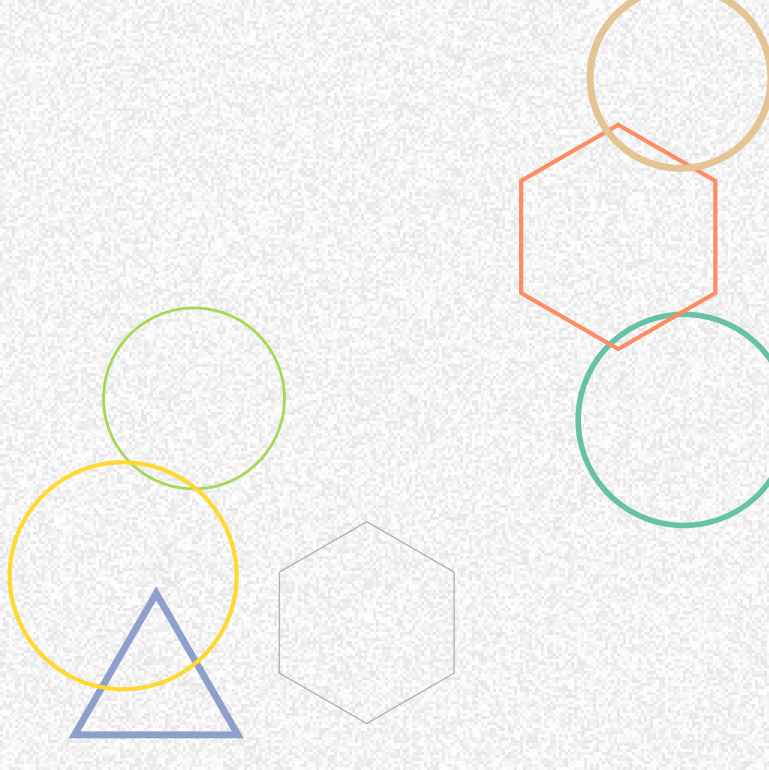[{"shape": "circle", "thickness": 2, "radius": 0.69, "center": [0.888, 0.455]}, {"shape": "hexagon", "thickness": 1.5, "radius": 0.73, "center": [0.803, 0.692]}, {"shape": "triangle", "thickness": 2.5, "radius": 0.61, "center": [0.203, 0.107]}, {"shape": "circle", "thickness": 1, "radius": 0.59, "center": [0.252, 0.483]}, {"shape": "circle", "thickness": 1.5, "radius": 0.74, "center": [0.16, 0.252]}, {"shape": "circle", "thickness": 2.5, "radius": 0.59, "center": [0.884, 0.899]}, {"shape": "hexagon", "thickness": 0.5, "radius": 0.66, "center": [0.476, 0.191]}]